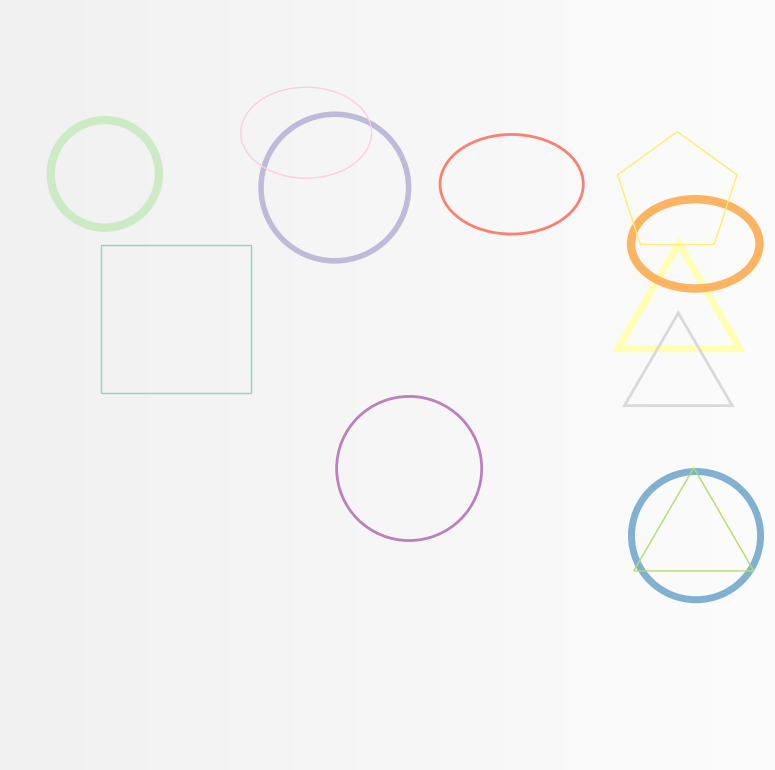[{"shape": "square", "thickness": 0.5, "radius": 0.48, "center": [0.227, 0.586]}, {"shape": "triangle", "thickness": 2.5, "radius": 0.46, "center": [0.876, 0.593]}, {"shape": "circle", "thickness": 2, "radius": 0.48, "center": [0.432, 0.756]}, {"shape": "oval", "thickness": 1, "radius": 0.46, "center": [0.66, 0.761]}, {"shape": "circle", "thickness": 2.5, "radius": 0.42, "center": [0.898, 0.304]}, {"shape": "oval", "thickness": 3, "radius": 0.41, "center": [0.897, 0.683]}, {"shape": "triangle", "thickness": 0.5, "radius": 0.45, "center": [0.895, 0.303]}, {"shape": "oval", "thickness": 0.5, "radius": 0.42, "center": [0.395, 0.828]}, {"shape": "triangle", "thickness": 1, "radius": 0.4, "center": [0.875, 0.513]}, {"shape": "circle", "thickness": 1, "radius": 0.47, "center": [0.528, 0.392]}, {"shape": "circle", "thickness": 3, "radius": 0.35, "center": [0.135, 0.774]}, {"shape": "pentagon", "thickness": 0.5, "radius": 0.4, "center": [0.874, 0.748]}]